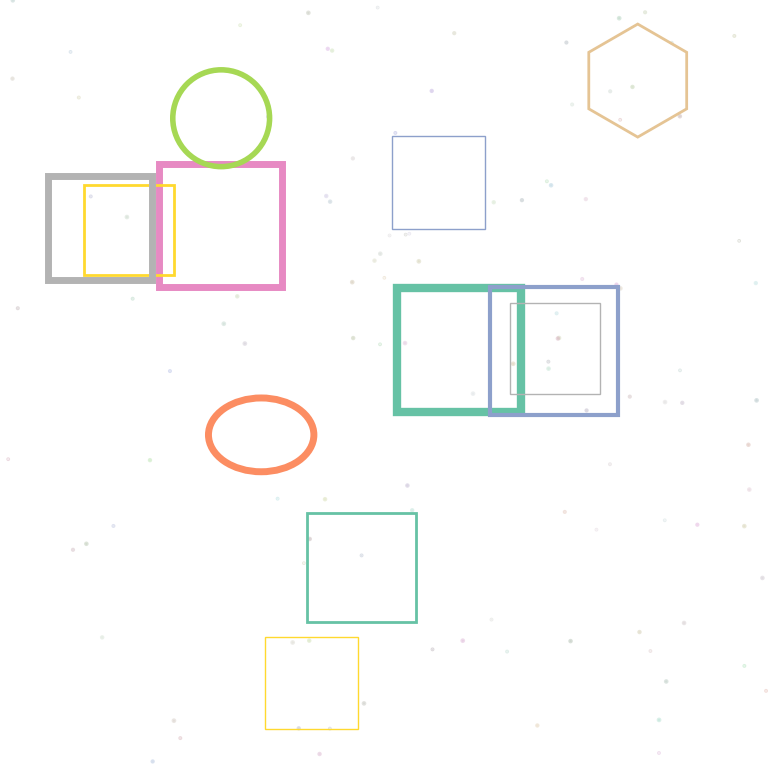[{"shape": "square", "thickness": 1, "radius": 0.35, "center": [0.469, 0.263]}, {"shape": "square", "thickness": 3, "radius": 0.4, "center": [0.596, 0.546]}, {"shape": "oval", "thickness": 2.5, "radius": 0.34, "center": [0.339, 0.435]}, {"shape": "square", "thickness": 0.5, "radius": 0.3, "center": [0.57, 0.763]}, {"shape": "square", "thickness": 1.5, "radius": 0.42, "center": [0.719, 0.545]}, {"shape": "square", "thickness": 2.5, "radius": 0.4, "center": [0.287, 0.707]}, {"shape": "circle", "thickness": 2, "radius": 0.31, "center": [0.287, 0.846]}, {"shape": "square", "thickness": 0.5, "radius": 0.3, "center": [0.405, 0.113]}, {"shape": "square", "thickness": 1, "radius": 0.29, "center": [0.168, 0.702]}, {"shape": "hexagon", "thickness": 1, "radius": 0.37, "center": [0.828, 0.895]}, {"shape": "square", "thickness": 2.5, "radius": 0.34, "center": [0.13, 0.704]}, {"shape": "square", "thickness": 0.5, "radius": 0.29, "center": [0.721, 0.547]}]